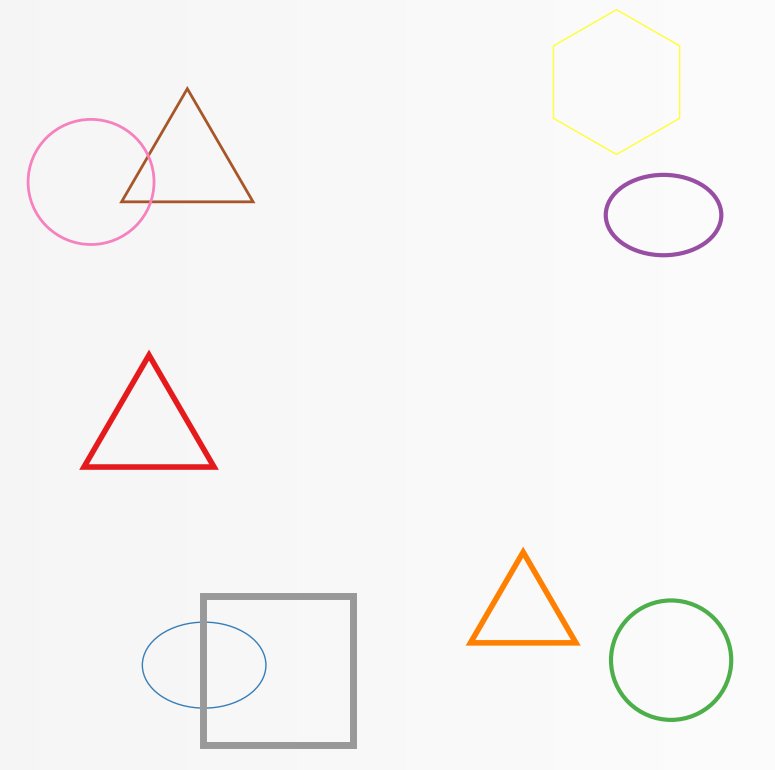[{"shape": "triangle", "thickness": 2, "radius": 0.48, "center": [0.192, 0.442]}, {"shape": "oval", "thickness": 0.5, "radius": 0.4, "center": [0.263, 0.136]}, {"shape": "circle", "thickness": 1.5, "radius": 0.39, "center": [0.866, 0.143]}, {"shape": "oval", "thickness": 1.5, "radius": 0.37, "center": [0.856, 0.721]}, {"shape": "triangle", "thickness": 2, "radius": 0.39, "center": [0.675, 0.204]}, {"shape": "hexagon", "thickness": 0.5, "radius": 0.47, "center": [0.796, 0.893]}, {"shape": "triangle", "thickness": 1, "radius": 0.49, "center": [0.242, 0.787]}, {"shape": "circle", "thickness": 1, "radius": 0.41, "center": [0.117, 0.764]}, {"shape": "square", "thickness": 2.5, "radius": 0.48, "center": [0.358, 0.129]}]